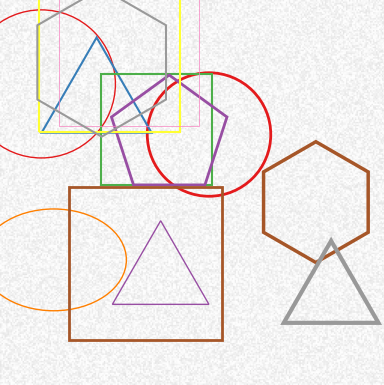[{"shape": "circle", "thickness": 2, "radius": 0.8, "center": [0.543, 0.651]}, {"shape": "circle", "thickness": 1, "radius": 0.96, "center": [0.107, 0.782]}, {"shape": "triangle", "thickness": 1.5, "radius": 0.82, "center": [0.251, 0.738]}, {"shape": "square", "thickness": 1.5, "radius": 0.72, "center": [0.405, 0.664]}, {"shape": "pentagon", "thickness": 2, "radius": 0.79, "center": [0.44, 0.647]}, {"shape": "triangle", "thickness": 1, "radius": 0.72, "center": [0.417, 0.282]}, {"shape": "oval", "thickness": 1, "radius": 0.94, "center": [0.139, 0.325]}, {"shape": "square", "thickness": 1.5, "radius": 0.92, "center": [0.284, 0.84]}, {"shape": "square", "thickness": 2, "radius": 0.99, "center": [0.378, 0.315]}, {"shape": "hexagon", "thickness": 2.5, "radius": 0.78, "center": [0.82, 0.475]}, {"shape": "square", "thickness": 0.5, "radius": 0.91, "center": [0.336, 0.854]}, {"shape": "hexagon", "thickness": 1.5, "radius": 0.96, "center": [0.264, 0.838]}, {"shape": "triangle", "thickness": 3, "radius": 0.71, "center": [0.86, 0.232]}]